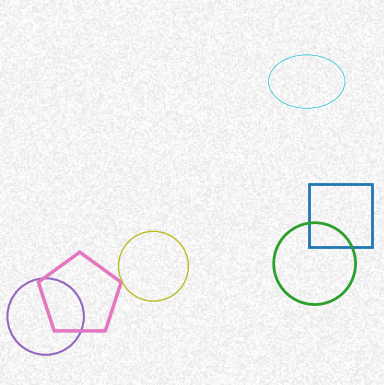[{"shape": "square", "thickness": 2, "radius": 0.41, "center": [0.884, 0.44]}, {"shape": "circle", "thickness": 2, "radius": 0.53, "center": [0.817, 0.315]}, {"shape": "circle", "thickness": 1.5, "radius": 0.5, "center": [0.119, 0.178]}, {"shape": "pentagon", "thickness": 2.5, "radius": 0.57, "center": [0.207, 0.232]}, {"shape": "circle", "thickness": 1, "radius": 0.45, "center": [0.399, 0.309]}, {"shape": "oval", "thickness": 0.5, "radius": 0.5, "center": [0.797, 0.788]}]